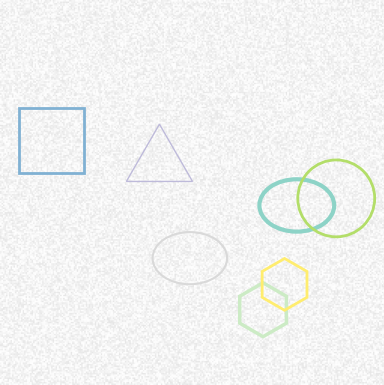[{"shape": "oval", "thickness": 3, "radius": 0.49, "center": [0.771, 0.466]}, {"shape": "triangle", "thickness": 1, "radius": 0.5, "center": [0.414, 0.578]}, {"shape": "square", "thickness": 2, "radius": 0.42, "center": [0.132, 0.636]}, {"shape": "circle", "thickness": 2, "radius": 0.5, "center": [0.873, 0.485]}, {"shape": "oval", "thickness": 1.5, "radius": 0.48, "center": [0.493, 0.329]}, {"shape": "hexagon", "thickness": 2.5, "radius": 0.35, "center": [0.683, 0.196]}, {"shape": "hexagon", "thickness": 2, "radius": 0.34, "center": [0.739, 0.261]}]